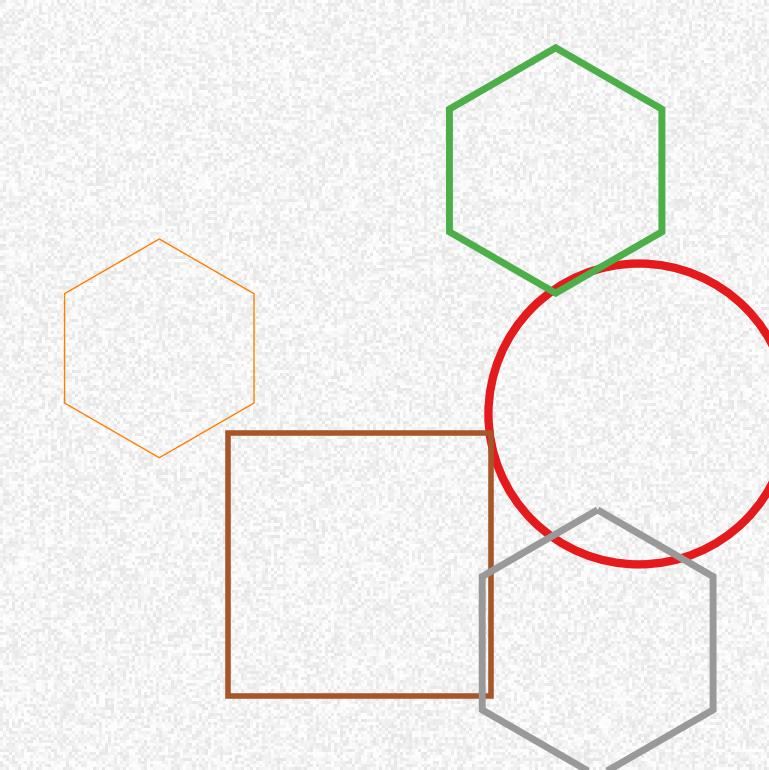[{"shape": "circle", "thickness": 3, "radius": 0.98, "center": [0.83, 0.462]}, {"shape": "hexagon", "thickness": 2.5, "radius": 0.8, "center": [0.722, 0.779]}, {"shape": "hexagon", "thickness": 0.5, "radius": 0.71, "center": [0.207, 0.548]}, {"shape": "square", "thickness": 2, "radius": 0.86, "center": [0.467, 0.267]}, {"shape": "hexagon", "thickness": 2.5, "radius": 0.87, "center": [0.776, 0.165]}]